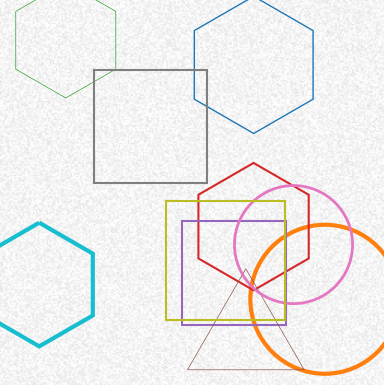[{"shape": "hexagon", "thickness": 1, "radius": 0.89, "center": [0.659, 0.831]}, {"shape": "circle", "thickness": 3, "radius": 0.97, "center": [0.844, 0.223]}, {"shape": "hexagon", "thickness": 0.5, "radius": 0.75, "center": [0.171, 0.895]}, {"shape": "hexagon", "thickness": 1.5, "radius": 0.83, "center": [0.659, 0.411]}, {"shape": "square", "thickness": 1.5, "radius": 0.68, "center": [0.607, 0.29]}, {"shape": "triangle", "thickness": 0.5, "radius": 0.87, "center": [0.639, 0.127]}, {"shape": "circle", "thickness": 2, "radius": 0.77, "center": [0.762, 0.365]}, {"shape": "square", "thickness": 1.5, "radius": 0.73, "center": [0.391, 0.671]}, {"shape": "square", "thickness": 1.5, "radius": 0.77, "center": [0.586, 0.324]}, {"shape": "hexagon", "thickness": 3, "radius": 0.8, "center": [0.102, 0.261]}]